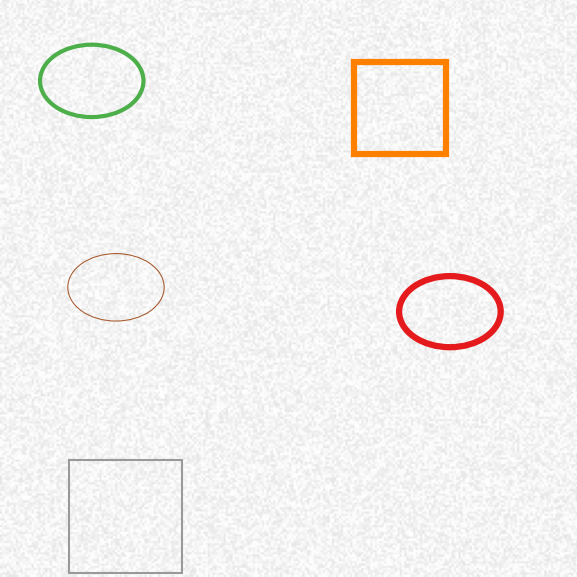[{"shape": "oval", "thickness": 3, "radius": 0.44, "center": [0.779, 0.459]}, {"shape": "oval", "thickness": 2, "radius": 0.45, "center": [0.159, 0.859]}, {"shape": "square", "thickness": 3, "radius": 0.4, "center": [0.692, 0.813]}, {"shape": "oval", "thickness": 0.5, "radius": 0.42, "center": [0.201, 0.502]}, {"shape": "square", "thickness": 1, "radius": 0.49, "center": [0.217, 0.104]}]